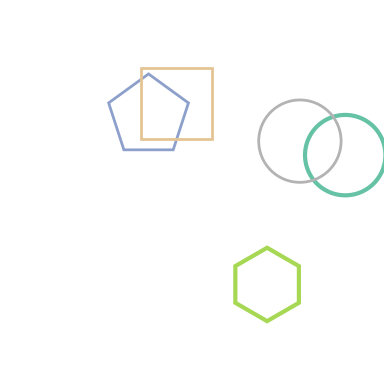[{"shape": "circle", "thickness": 3, "radius": 0.52, "center": [0.897, 0.597]}, {"shape": "pentagon", "thickness": 2, "radius": 0.54, "center": [0.386, 0.699]}, {"shape": "hexagon", "thickness": 3, "radius": 0.48, "center": [0.694, 0.261]}, {"shape": "square", "thickness": 2, "radius": 0.46, "center": [0.458, 0.732]}, {"shape": "circle", "thickness": 2, "radius": 0.53, "center": [0.779, 0.633]}]